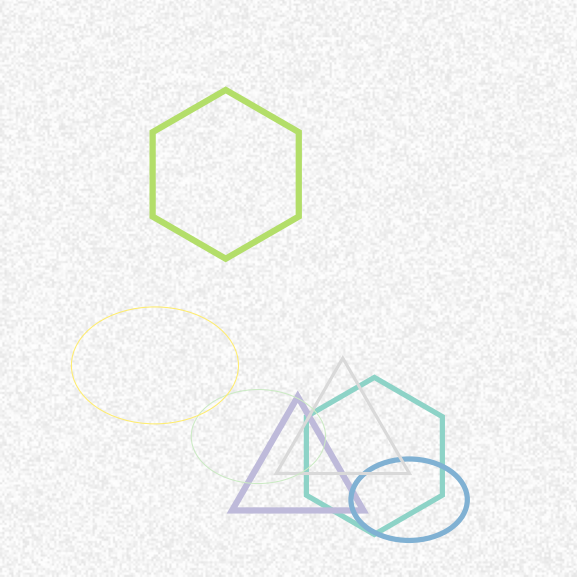[{"shape": "hexagon", "thickness": 2.5, "radius": 0.68, "center": [0.648, 0.21]}, {"shape": "triangle", "thickness": 3, "radius": 0.66, "center": [0.516, 0.181]}, {"shape": "oval", "thickness": 2.5, "radius": 0.5, "center": [0.708, 0.134]}, {"shape": "hexagon", "thickness": 3, "radius": 0.73, "center": [0.391, 0.697]}, {"shape": "triangle", "thickness": 1.5, "radius": 0.67, "center": [0.594, 0.246]}, {"shape": "oval", "thickness": 0.5, "radius": 0.58, "center": [0.447, 0.243]}, {"shape": "oval", "thickness": 0.5, "radius": 0.72, "center": [0.268, 0.366]}]